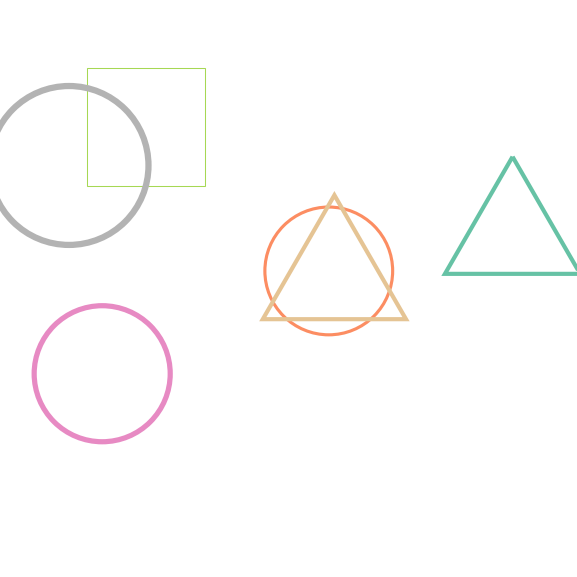[{"shape": "triangle", "thickness": 2, "radius": 0.68, "center": [0.888, 0.593]}, {"shape": "circle", "thickness": 1.5, "radius": 0.55, "center": [0.569, 0.53]}, {"shape": "circle", "thickness": 2.5, "radius": 0.59, "center": [0.177, 0.352]}, {"shape": "square", "thickness": 0.5, "radius": 0.51, "center": [0.253, 0.779]}, {"shape": "triangle", "thickness": 2, "radius": 0.72, "center": [0.579, 0.518]}, {"shape": "circle", "thickness": 3, "radius": 0.69, "center": [0.12, 0.713]}]